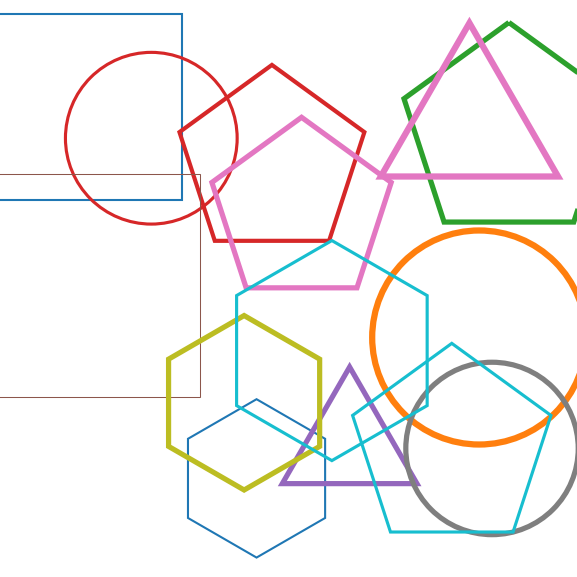[{"shape": "hexagon", "thickness": 1, "radius": 0.69, "center": [0.444, 0.171]}, {"shape": "square", "thickness": 1, "radius": 0.8, "center": [0.154, 0.814]}, {"shape": "circle", "thickness": 3, "radius": 0.93, "center": [0.83, 0.415]}, {"shape": "pentagon", "thickness": 2.5, "radius": 0.96, "center": [0.881, 0.769]}, {"shape": "circle", "thickness": 1.5, "radius": 0.74, "center": [0.262, 0.76]}, {"shape": "pentagon", "thickness": 2, "radius": 0.84, "center": [0.471, 0.718]}, {"shape": "triangle", "thickness": 2.5, "radius": 0.67, "center": [0.605, 0.229]}, {"shape": "square", "thickness": 0.5, "radius": 0.97, "center": [0.154, 0.504]}, {"shape": "pentagon", "thickness": 2.5, "radius": 0.82, "center": [0.522, 0.633]}, {"shape": "triangle", "thickness": 3, "radius": 0.89, "center": [0.813, 0.782]}, {"shape": "circle", "thickness": 2.5, "radius": 0.75, "center": [0.852, 0.223]}, {"shape": "hexagon", "thickness": 2.5, "radius": 0.76, "center": [0.423, 0.302]}, {"shape": "hexagon", "thickness": 1.5, "radius": 0.95, "center": [0.575, 0.392]}, {"shape": "pentagon", "thickness": 1.5, "radius": 0.9, "center": [0.782, 0.224]}]